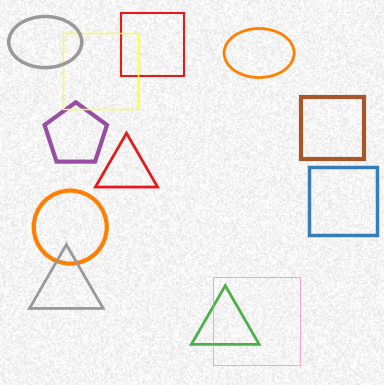[{"shape": "square", "thickness": 1.5, "radius": 0.41, "center": [0.397, 0.885]}, {"shape": "triangle", "thickness": 2, "radius": 0.47, "center": [0.329, 0.561]}, {"shape": "square", "thickness": 2.5, "radius": 0.44, "center": [0.891, 0.478]}, {"shape": "triangle", "thickness": 2, "radius": 0.51, "center": [0.585, 0.156]}, {"shape": "pentagon", "thickness": 3, "radius": 0.43, "center": [0.197, 0.649]}, {"shape": "oval", "thickness": 2, "radius": 0.45, "center": [0.673, 0.862]}, {"shape": "circle", "thickness": 3, "radius": 0.47, "center": [0.182, 0.41]}, {"shape": "square", "thickness": 1, "radius": 0.49, "center": [0.261, 0.816]}, {"shape": "square", "thickness": 3, "radius": 0.4, "center": [0.863, 0.668]}, {"shape": "square", "thickness": 0.5, "radius": 0.57, "center": [0.666, 0.167]}, {"shape": "triangle", "thickness": 2, "radius": 0.55, "center": [0.172, 0.254]}, {"shape": "oval", "thickness": 2.5, "radius": 0.47, "center": [0.118, 0.891]}]